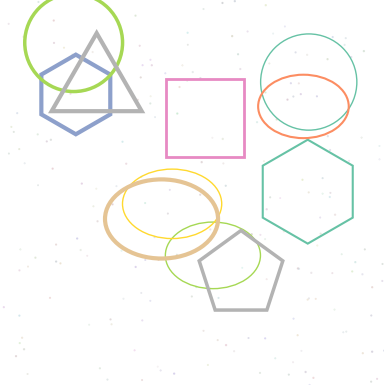[{"shape": "circle", "thickness": 1, "radius": 0.62, "center": [0.802, 0.787]}, {"shape": "hexagon", "thickness": 1.5, "radius": 0.67, "center": [0.799, 0.502]}, {"shape": "oval", "thickness": 1.5, "radius": 0.59, "center": [0.788, 0.724]}, {"shape": "hexagon", "thickness": 3, "radius": 0.52, "center": [0.197, 0.755]}, {"shape": "square", "thickness": 2, "radius": 0.51, "center": [0.533, 0.693]}, {"shape": "oval", "thickness": 1, "radius": 0.62, "center": [0.553, 0.337]}, {"shape": "circle", "thickness": 2.5, "radius": 0.64, "center": [0.191, 0.889]}, {"shape": "oval", "thickness": 1, "radius": 0.64, "center": [0.447, 0.471]}, {"shape": "oval", "thickness": 3, "radius": 0.73, "center": [0.42, 0.431]}, {"shape": "pentagon", "thickness": 2.5, "radius": 0.57, "center": [0.626, 0.287]}, {"shape": "triangle", "thickness": 3, "radius": 0.68, "center": [0.251, 0.779]}]